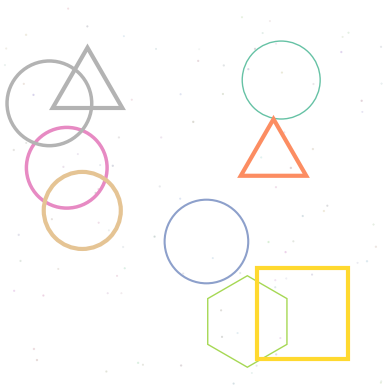[{"shape": "circle", "thickness": 1, "radius": 0.51, "center": [0.73, 0.792]}, {"shape": "triangle", "thickness": 3, "radius": 0.49, "center": [0.71, 0.593]}, {"shape": "circle", "thickness": 1.5, "radius": 0.54, "center": [0.536, 0.373]}, {"shape": "circle", "thickness": 2.5, "radius": 0.52, "center": [0.173, 0.564]}, {"shape": "hexagon", "thickness": 1, "radius": 0.59, "center": [0.642, 0.165]}, {"shape": "square", "thickness": 3, "radius": 0.59, "center": [0.786, 0.186]}, {"shape": "circle", "thickness": 3, "radius": 0.5, "center": [0.214, 0.453]}, {"shape": "triangle", "thickness": 3, "radius": 0.52, "center": [0.227, 0.772]}, {"shape": "circle", "thickness": 2.5, "radius": 0.55, "center": [0.128, 0.732]}]